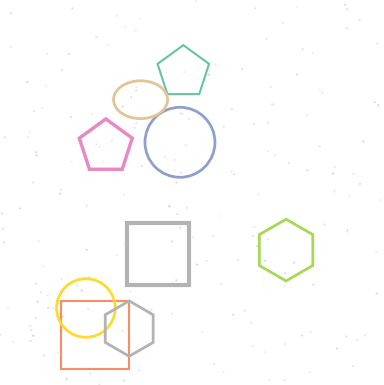[{"shape": "pentagon", "thickness": 1.5, "radius": 0.35, "center": [0.476, 0.812]}, {"shape": "square", "thickness": 1.5, "radius": 0.44, "center": [0.247, 0.13]}, {"shape": "circle", "thickness": 2, "radius": 0.45, "center": [0.467, 0.63]}, {"shape": "pentagon", "thickness": 2.5, "radius": 0.36, "center": [0.275, 0.619]}, {"shape": "hexagon", "thickness": 2, "radius": 0.4, "center": [0.743, 0.35]}, {"shape": "circle", "thickness": 2, "radius": 0.38, "center": [0.223, 0.2]}, {"shape": "oval", "thickness": 2, "radius": 0.35, "center": [0.365, 0.741]}, {"shape": "square", "thickness": 3, "radius": 0.4, "center": [0.41, 0.34]}, {"shape": "hexagon", "thickness": 2, "radius": 0.36, "center": [0.336, 0.147]}]